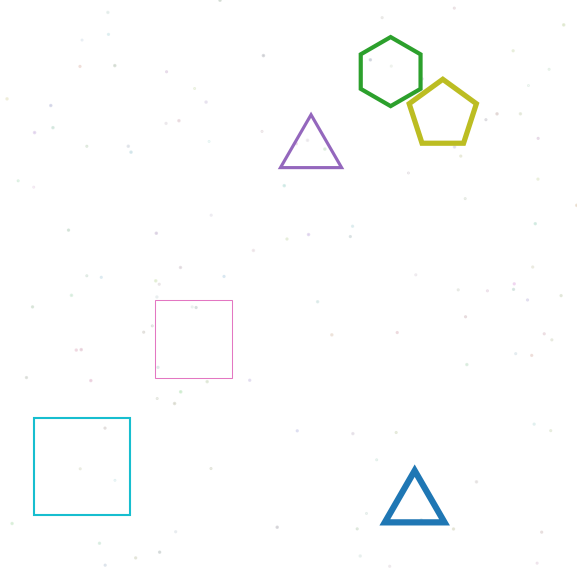[{"shape": "triangle", "thickness": 3, "radius": 0.3, "center": [0.718, 0.124]}, {"shape": "hexagon", "thickness": 2, "radius": 0.3, "center": [0.676, 0.875]}, {"shape": "triangle", "thickness": 1.5, "radius": 0.31, "center": [0.539, 0.739]}, {"shape": "square", "thickness": 0.5, "radius": 0.33, "center": [0.335, 0.412]}, {"shape": "pentagon", "thickness": 2.5, "radius": 0.31, "center": [0.767, 0.801]}, {"shape": "square", "thickness": 1, "radius": 0.42, "center": [0.142, 0.192]}]